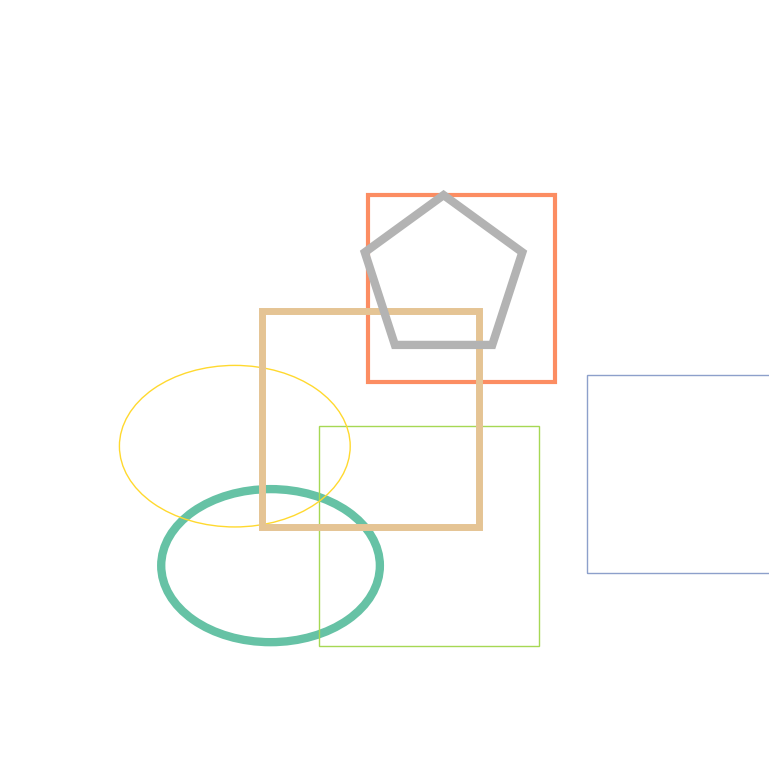[{"shape": "oval", "thickness": 3, "radius": 0.71, "center": [0.351, 0.265]}, {"shape": "square", "thickness": 1.5, "radius": 0.61, "center": [0.6, 0.626]}, {"shape": "square", "thickness": 0.5, "radius": 0.64, "center": [0.891, 0.384]}, {"shape": "square", "thickness": 0.5, "radius": 0.71, "center": [0.557, 0.303]}, {"shape": "oval", "thickness": 0.5, "radius": 0.75, "center": [0.305, 0.421]}, {"shape": "square", "thickness": 2.5, "radius": 0.7, "center": [0.481, 0.456]}, {"shape": "pentagon", "thickness": 3, "radius": 0.54, "center": [0.576, 0.639]}]